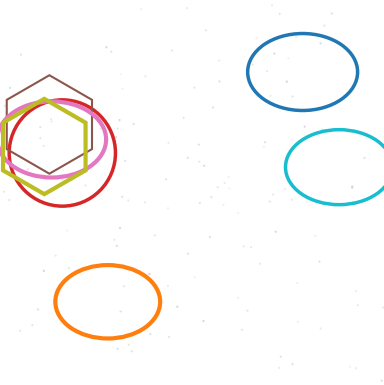[{"shape": "oval", "thickness": 2.5, "radius": 0.71, "center": [0.786, 0.813]}, {"shape": "oval", "thickness": 3, "radius": 0.68, "center": [0.28, 0.216]}, {"shape": "circle", "thickness": 2.5, "radius": 0.69, "center": [0.162, 0.603]}, {"shape": "hexagon", "thickness": 1.5, "radius": 0.64, "center": [0.128, 0.677]}, {"shape": "oval", "thickness": 3, "radius": 0.71, "center": [0.134, 0.638]}, {"shape": "hexagon", "thickness": 3, "radius": 0.62, "center": [0.115, 0.619]}, {"shape": "oval", "thickness": 2.5, "radius": 0.7, "center": [0.881, 0.566]}]